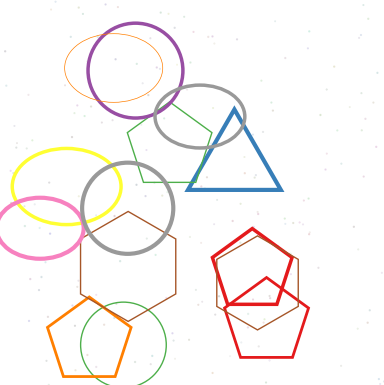[{"shape": "pentagon", "thickness": 2.5, "radius": 0.54, "center": [0.655, 0.298]}, {"shape": "pentagon", "thickness": 2, "radius": 0.57, "center": [0.692, 0.164]}, {"shape": "triangle", "thickness": 3, "radius": 0.7, "center": [0.609, 0.576]}, {"shape": "pentagon", "thickness": 1, "radius": 0.58, "center": [0.441, 0.62]}, {"shape": "circle", "thickness": 1, "radius": 0.56, "center": [0.321, 0.104]}, {"shape": "circle", "thickness": 2.5, "radius": 0.62, "center": [0.352, 0.817]}, {"shape": "pentagon", "thickness": 2, "radius": 0.57, "center": [0.232, 0.114]}, {"shape": "oval", "thickness": 0.5, "radius": 0.64, "center": [0.295, 0.823]}, {"shape": "oval", "thickness": 2.5, "radius": 0.71, "center": [0.173, 0.516]}, {"shape": "hexagon", "thickness": 1, "radius": 0.71, "center": [0.333, 0.308]}, {"shape": "hexagon", "thickness": 1, "radius": 0.61, "center": [0.669, 0.265]}, {"shape": "oval", "thickness": 3, "radius": 0.57, "center": [0.104, 0.407]}, {"shape": "oval", "thickness": 2.5, "radius": 0.58, "center": [0.519, 0.697]}, {"shape": "circle", "thickness": 3, "radius": 0.59, "center": [0.332, 0.459]}]